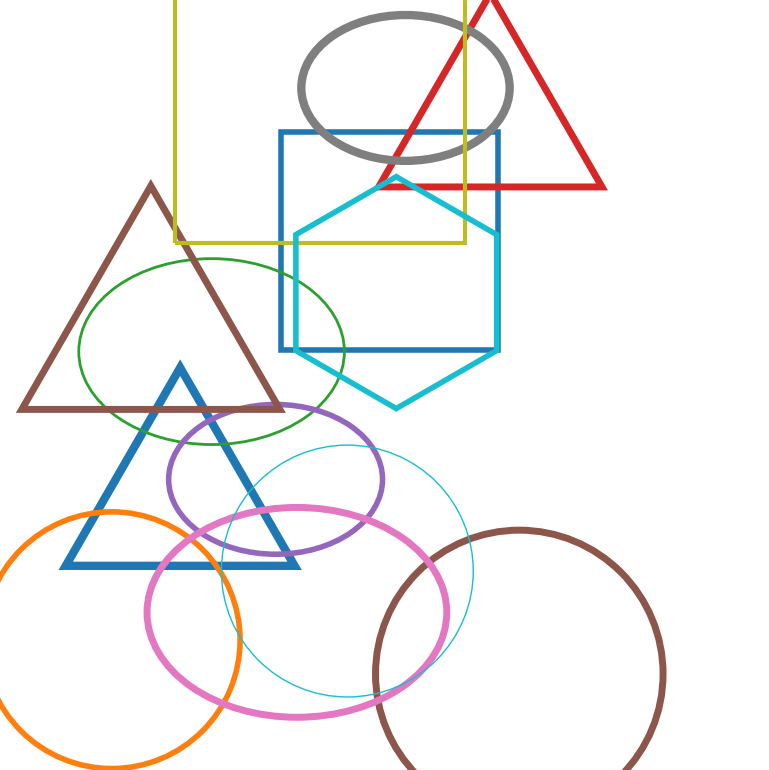[{"shape": "triangle", "thickness": 3, "radius": 0.86, "center": [0.234, 0.351]}, {"shape": "square", "thickness": 2, "radius": 0.71, "center": [0.506, 0.687]}, {"shape": "circle", "thickness": 2, "radius": 0.83, "center": [0.145, 0.169]}, {"shape": "oval", "thickness": 1, "radius": 0.86, "center": [0.275, 0.543]}, {"shape": "triangle", "thickness": 2.5, "radius": 0.84, "center": [0.637, 0.841]}, {"shape": "oval", "thickness": 2, "radius": 0.69, "center": [0.358, 0.377]}, {"shape": "triangle", "thickness": 2.5, "radius": 0.97, "center": [0.196, 0.565]}, {"shape": "circle", "thickness": 2.5, "radius": 0.93, "center": [0.674, 0.125]}, {"shape": "oval", "thickness": 2.5, "radius": 0.97, "center": [0.386, 0.205]}, {"shape": "oval", "thickness": 3, "radius": 0.68, "center": [0.527, 0.886]}, {"shape": "square", "thickness": 1.5, "radius": 0.94, "center": [0.416, 0.873]}, {"shape": "hexagon", "thickness": 2, "radius": 0.75, "center": [0.515, 0.62]}, {"shape": "circle", "thickness": 0.5, "radius": 0.82, "center": [0.451, 0.258]}]